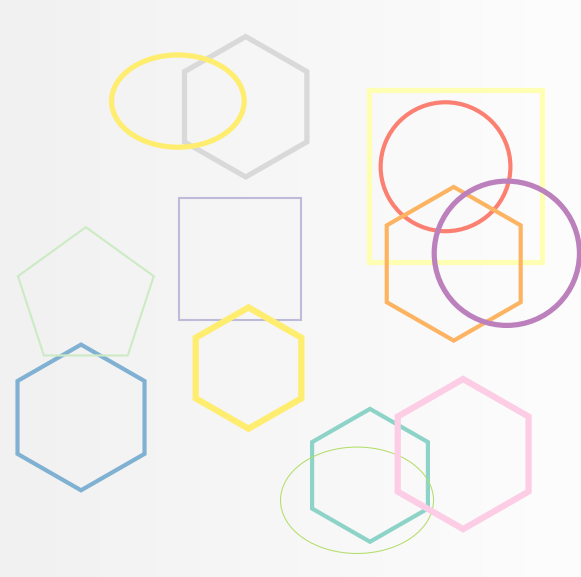[{"shape": "hexagon", "thickness": 2, "radius": 0.58, "center": [0.637, 0.176]}, {"shape": "square", "thickness": 2.5, "radius": 0.74, "center": [0.784, 0.694]}, {"shape": "square", "thickness": 1, "radius": 0.53, "center": [0.413, 0.551]}, {"shape": "circle", "thickness": 2, "radius": 0.56, "center": [0.767, 0.71]}, {"shape": "hexagon", "thickness": 2, "radius": 0.63, "center": [0.139, 0.276]}, {"shape": "hexagon", "thickness": 2, "radius": 0.67, "center": [0.781, 0.542]}, {"shape": "oval", "thickness": 0.5, "radius": 0.66, "center": [0.614, 0.133]}, {"shape": "hexagon", "thickness": 3, "radius": 0.65, "center": [0.797, 0.213]}, {"shape": "hexagon", "thickness": 2.5, "radius": 0.61, "center": [0.423, 0.814]}, {"shape": "circle", "thickness": 2.5, "radius": 0.62, "center": [0.872, 0.561]}, {"shape": "pentagon", "thickness": 1, "radius": 0.61, "center": [0.148, 0.483]}, {"shape": "hexagon", "thickness": 3, "radius": 0.52, "center": [0.428, 0.362]}, {"shape": "oval", "thickness": 2.5, "radius": 0.57, "center": [0.306, 0.824]}]